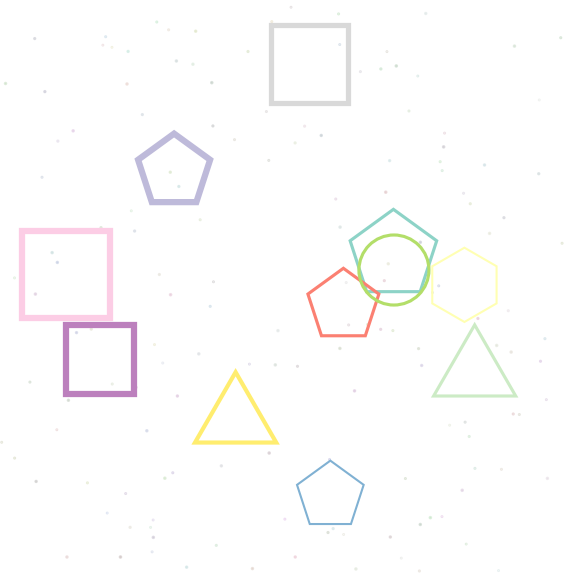[{"shape": "pentagon", "thickness": 1.5, "radius": 0.39, "center": [0.681, 0.558]}, {"shape": "hexagon", "thickness": 1, "radius": 0.32, "center": [0.804, 0.506]}, {"shape": "pentagon", "thickness": 3, "radius": 0.33, "center": [0.301, 0.702]}, {"shape": "pentagon", "thickness": 1.5, "radius": 0.32, "center": [0.595, 0.47]}, {"shape": "pentagon", "thickness": 1, "radius": 0.3, "center": [0.572, 0.141]}, {"shape": "circle", "thickness": 1.5, "radius": 0.3, "center": [0.682, 0.532]}, {"shape": "square", "thickness": 3, "radius": 0.38, "center": [0.114, 0.524]}, {"shape": "square", "thickness": 2.5, "radius": 0.33, "center": [0.536, 0.888]}, {"shape": "square", "thickness": 3, "radius": 0.29, "center": [0.174, 0.377]}, {"shape": "triangle", "thickness": 1.5, "radius": 0.41, "center": [0.822, 0.354]}, {"shape": "triangle", "thickness": 2, "radius": 0.41, "center": [0.408, 0.273]}]